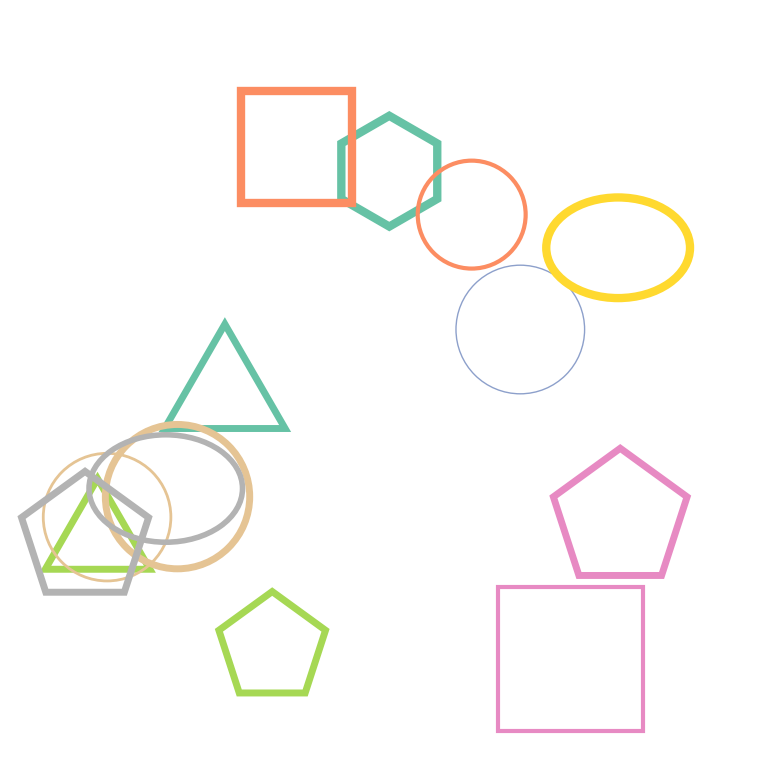[{"shape": "triangle", "thickness": 2.5, "radius": 0.45, "center": [0.292, 0.489]}, {"shape": "hexagon", "thickness": 3, "radius": 0.36, "center": [0.506, 0.778]}, {"shape": "circle", "thickness": 1.5, "radius": 0.35, "center": [0.613, 0.721]}, {"shape": "square", "thickness": 3, "radius": 0.36, "center": [0.385, 0.809]}, {"shape": "circle", "thickness": 0.5, "radius": 0.42, "center": [0.676, 0.572]}, {"shape": "pentagon", "thickness": 2.5, "radius": 0.46, "center": [0.806, 0.326]}, {"shape": "square", "thickness": 1.5, "radius": 0.47, "center": [0.741, 0.144]}, {"shape": "triangle", "thickness": 2.5, "radius": 0.39, "center": [0.127, 0.3]}, {"shape": "pentagon", "thickness": 2.5, "radius": 0.36, "center": [0.354, 0.159]}, {"shape": "oval", "thickness": 3, "radius": 0.47, "center": [0.803, 0.678]}, {"shape": "circle", "thickness": 2.5, "radius": 0.47, "center": [0.231, 0.355]}, {"shape": "circle", "thickness": 1, "radius": 0.41, "center": [0.139, 0.328]}, {"shape": "oval", "thickness": 2, "radius": 0.5, "center": [0.215, 0.366]}, {"shape": "pentagon", "thickness": 2.5, "radius": 0.43, "center": [0.11, 0.301]}]